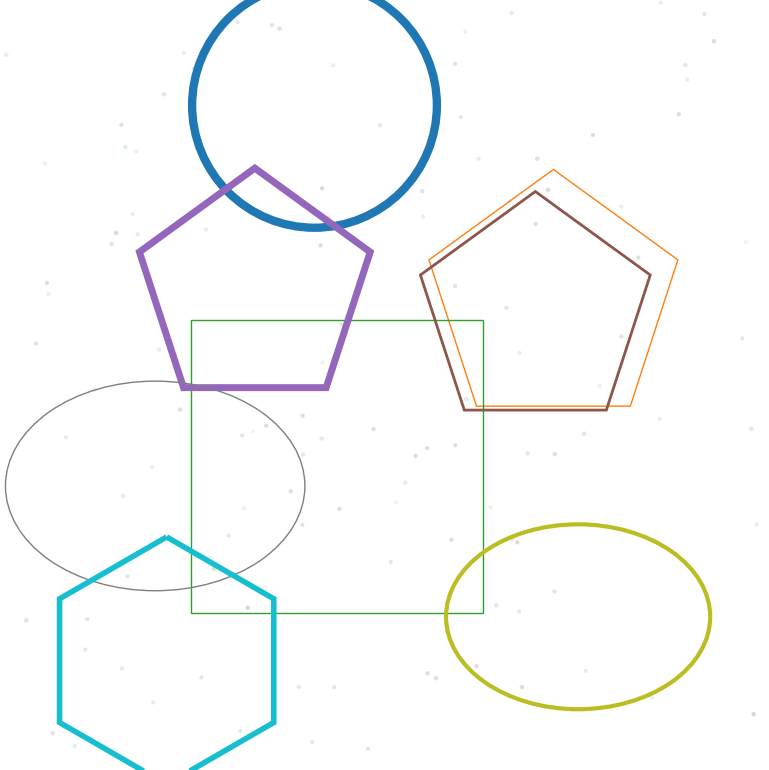[{"shape": "circle", "thickness": 3, "radius": 0.79, "center": [0.408, 0.863]}, {"shape": "pentagon", "thickness": 0.5, "radius": 0.85, "center": [0.719, 0.61]}, {"shape": "square", "thickness": 0.5, "radius": 0.95, "center": [0.438, 0.394]}, {"shape": "pentagon", "thickness": 2.5, "radius": 0.79, "center": [0.331, 0.624]}, {"shape": "pentagon", "thickness": 1, "radius": 0.78, "center": [0.695, 0.594]}, {"shape": "oval", "thickness": 0.5, "radius": 0.97, "center": [0.202, 0.369]}, {"shape": "oval", "thickness": 1.5, "radius": 0.86, "center": [0.751, 0.199]}, {"shape": "hexagon", "thickness": 2, "radius": 0.8, "center": [0.216, 0.142]}]